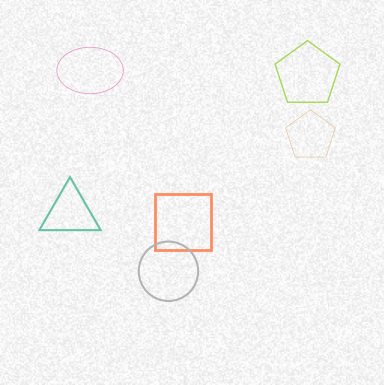[{"shape": "triangle", "thickness": 1.5, "radius": 0.46, "center": [0.182, 0.448]}, {"shape": "square", "thickness": 2, "radius": 0.36, "center": [0.476, 0.423]}, {"shape": "oval", "thickness": 0.5, "radius": 0.43, "center": [0.234, 0.817]}, {"shape": "pentagon", "thickness": 1, "radius": 0.44, "center": [0.799, 0.806]}, {"shape": "pentagon", "thickness": 0.5, "radius": 0.34, "center": [0.806, 0.647]}, {"shape": "circle", "thickness": 1.5, "radius": 0.39, "center": [0.438, 0.295]}]